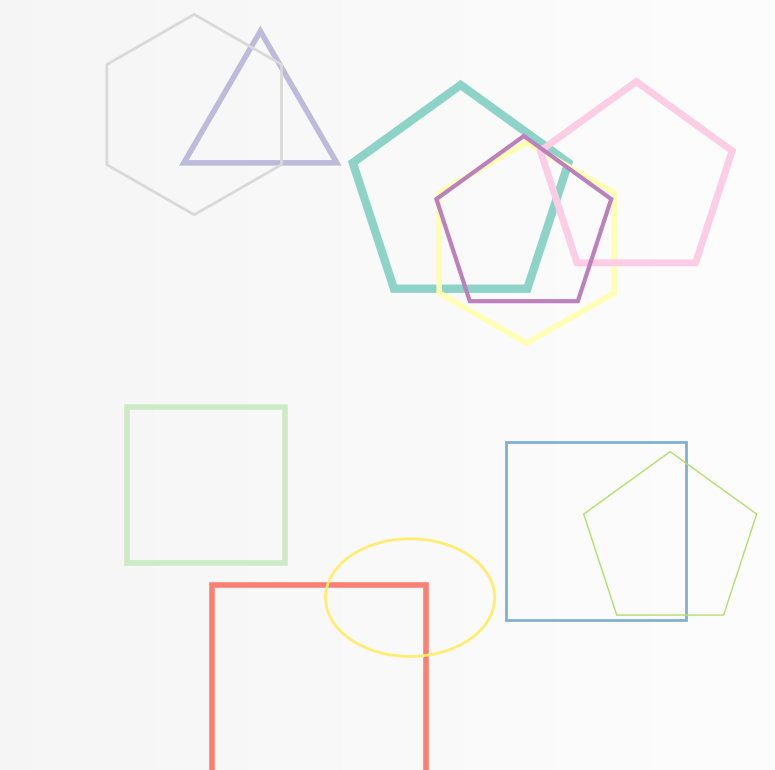[{"shape": "pentagon", "thickness": 3, "radius": 0.73, "center": [0.594, 0.743]}, {"shape": "hexagon", "thickness": 2, "radius": 0.65, "center": [0.68, 0.685]}, {"shape": "triangle", "thickness": 2, "radius": 0.57, "center": [0.336, 0.845]}, {"shape": "square", "thickness": 2, "radius": 0.69, "center": [0.412, 0.102]}, {"shape": "square", "thickness": 1, "radius": 0.58, "center": [0.769, 0.31]}, {"shape": "pentagon", "thickness": 0.5, "radius": 0.59, "center": [0.865, 0.296]}, {"shape": "pentagon", "thickness": 2.5, "radius": 0.65, "center": [0.821, 0.764]}, {"shape": "hexagon", "thickness": 1, "radius": 0.65, "center": [0.251, 0.851]}, {"shape": "pentagon", "thickness": 1.5, "radius": 0.59, "center": [0.676, 0.705]}, {"shape": "square", "thickness": 2, "radius": 0.51, "center": [0.266, 0.37]}, {"shape": "oval", "thickness": 1, "radius": 0.55, "center": [0.529, 0.224]}]